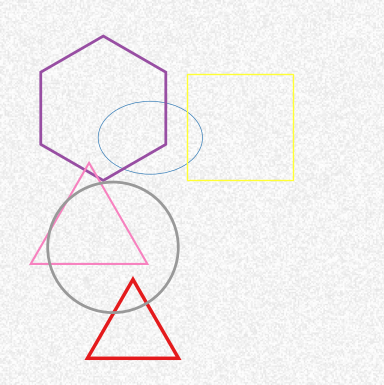[{"shape": "triangle", "thickness": 2.5, "radius": 0.68, "center": [0.345, 0.138]}, {"shape": "oval", "thickness": 0.5, "radius": 0.68, "center": [0.391, 0.642]}, {"shape": "hexagon", "thickness": 2, "radius": 0.94, "center": [0.268, 0.719]}, {"shape": "square", "thickness": 1, "radius": 0.69, "center": [0.623, 0.669]}, {"shape": "triangle", "thickness": 1.5, "radius": 0.87, "center": [0.231, 0.402]}, {"shape": "circle", "thickness": 2, "radius": 0.85, "center": [0.293, 0.358]}]